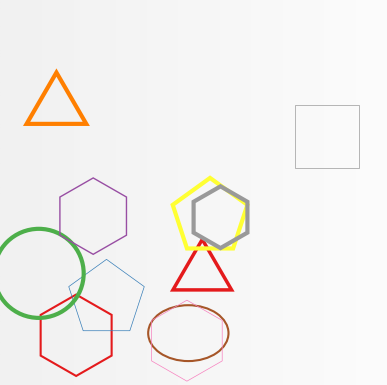[{"shape": "hexagon", "thickness": 1.5, "radius": 0.53, "center": [0.196, 0.129]}, {"shape": "triangle", "thickness": 2.5, "radius": 0.44, "center": [0.522, 0.291]}, {"shape": "pentagon", "thickness": 0.5, "radius": 0.51, "center": [0.275, 0.224]}, {"shape": "circle", "thickness": 3, "radius": 0.58, "center": [0.1, 0.29]}, {"shape": "hexagon", "thickness": 1, "radius": 0.5, "center": [0.24, 0.439]}, {"shape": "triangle", "thickness": 3, "radius": 0.44, "center": [0.146, 0.723]}, {"shape": "pentagon", "thickness": 3, "radius": 0.51, "center": [0.542, 0.437]}, {"shape": "oval", "thickness": 1.5, "radius": 0.52, "center": [0.486, 0.135]}, {"shape": "hexagon", "thickness": 0.5, "radius": 0.53, "center": [0.482, 0.115]}, {"shape": "square", "thickness": 0.5, "radius": 0.41, "center": [0.845, 0.646]}, {"shape": "hexagon", "thickness": 3, "radius": 0.4, "center": [0.569, 0.436]}]